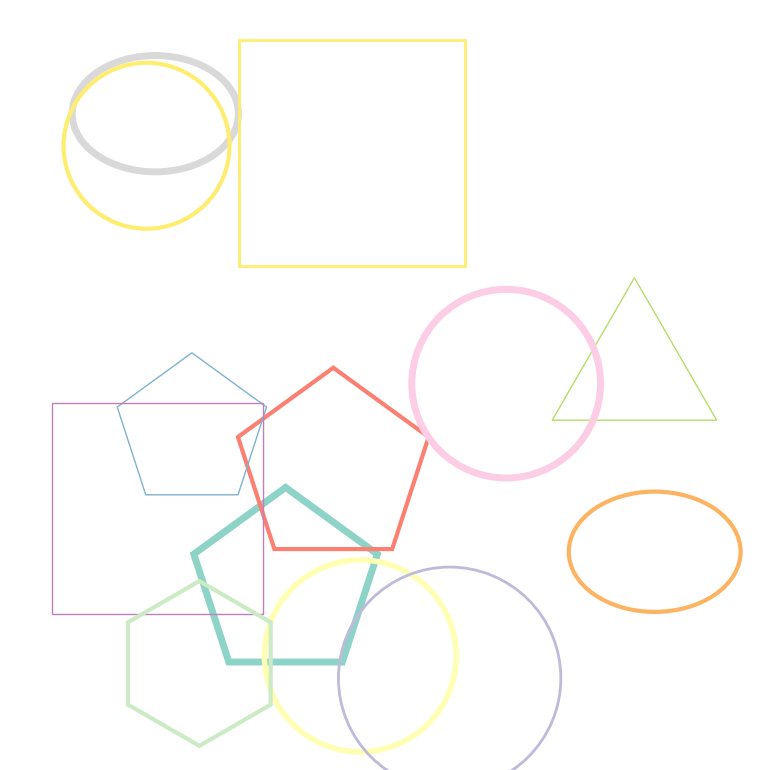[{"shape": "pentagon", "thickness": 2.5, "radius": 0.63, "center": [0.371, 0.242]}, {"shape": "circle", "thickness": 2, "radius": 0.62, "center": [0.468, 0.148]}, {"shape": "circle", "thickness": 1, "radius": 0.72, "center": [0.584, 0.119]}, {"shape": "pentagon", "thickness": 1.5, "radius": 0.65, "center": [0.433, 0.392]}, {"shape": "pentagon", "thickness": 0.5, "radius": 0.51, "center": [0.249, 0.44]}, {"shape": "oval", "thickness": 1.5, "radius": 0.56, "center": [0.85, 0.283]}, {"shape": "triangle", "thickness": 0.5, "radius": 0.62, "center": [0.824, 0.516]}, {"shape": "circle", "thickness": 2.5, "radius": 0.61, "center": [0.657, 0.502]}, {"shape": "oval", "thickness": 2.5, "radius": 0.54, "center": [0.202, 0.852]}, {"shape": "square", "thickness": 0.5, "radius": 0.68, "center": [0.205, 0.34]}, {"shape": "hexagon", "thickness": 1.5, "radius": 0.53, "center": [0.259, 0.138]}, {"shape": "square", "thickness": 1, "radius": 0.73, "center": [0.457, 0.802]}, {"shape": "circle", "thickness": 1.5, "radius": 0.54, "center": [0.19, 0.811]}]